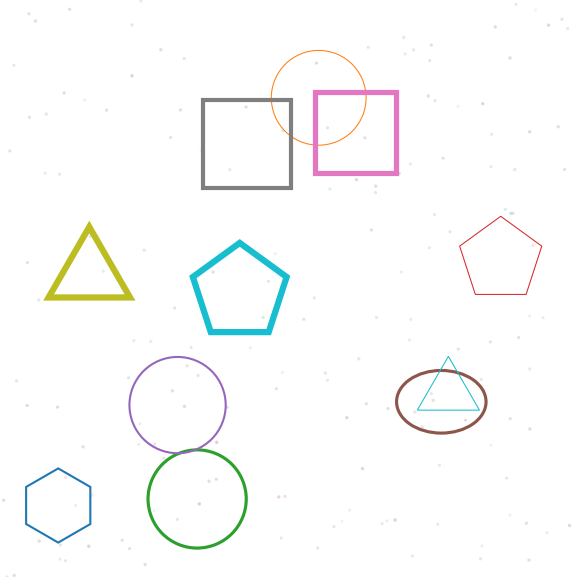[{"shape": "hexagon", "thickness": 1, "radius": 0.32, "center": [0.101, 0.124]}, {"shape": "circle", "thickness": 0.5, "radius": 0.41, "center": [0.552, 0.83]}, {"shape": "circle", "thickness": 1.5, "radius": 0.43, "center": [0.341, 0.135]}, {"shape": "pentagon", "thickness": 0.5, "radius": 0.37, "center": [0.867, 0.55]}, {"shape": "circle", "thickness": 1, "radius": 0.42, "center": [0.307, 0.298]}, {"shape": "oval", "thickness": 1.5, "radius": 0.39, "center": [0.764, 0.303]}, {"shape": "square", "thickness": 2.5, "radius": 0.35, "center": [0.616, 0.769]}, {"shape": "square", "thickness": 2, "radius": 0.38, "center": [0.428, 0.75]}, {"shape": "triangle", "thickness": 3, "radius": 0.41, "center": [0.155, 0.525]}, {"shape": "triangle", "thickness": 0.5, "radius": 0.31, "center": [0.776, 0.32]}, {"shape": "pentagon", "thickness": 3, "radius": 0.43, "center": [0.415, 0.493]}]